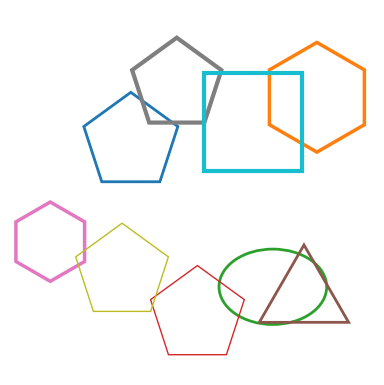[{"shape": "pentagon", "thickness": 2, "radius": 0.64, "center": [0.34, 0.632]}, {"shape": "hexagon", "thickness": 2.5, "radius": 0.71, "center": [0.823, 0.747]}, {"shape": "oval", "thickness": 2, "radius": 0.7, "center": [0.709, 0.255]}, {"shape": "pentagon", "thickness": 1, "radius": 0.64, "center": [0.513, 0.182]}, {"shape": "triangle", "thickness": 2, "radius": 0.67, "center": [0.79, 0.23]}, {"shape": "hexagon", "thickness": 2.5, "radius": 0.51, "center": [0.131, 0.372]}, {"shape": "pentagon", "thickness": 3, "radius": 0.61, "center": [0.459, 0.78]}, {"shape": "pentagon", "thickness": 1, "radius": 0.63, "center": [0.317, 0.294]}, {"shape": "square", "thickness": 3, "radius": 0.64, "center": [0.656, 0.684]}]